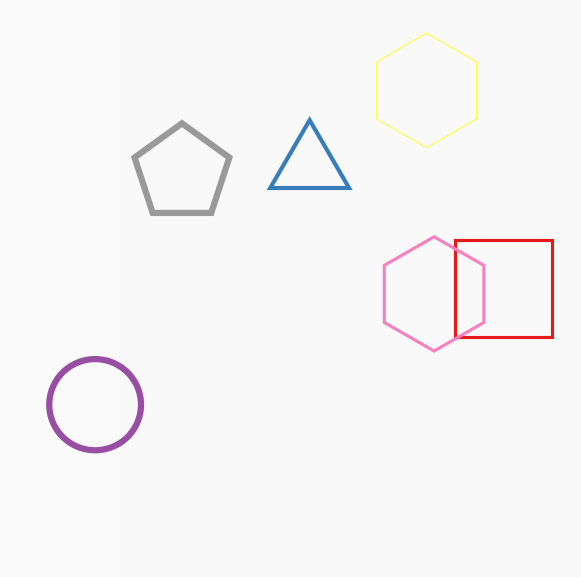[{"shape": "square", "thickness": 1.5, "radius": 0.42, "center": [0.866, 0.5]}, {"shape": "triangle", "thickness": 2, "radius": 0.39, "center": [0.533, 0.713]}, {"shape": "circle", "thickness": 3, "radius": 0.39, "center": [0.164, 0.298]}, {"shape": "hexagon", "thickness": 0.5, "radius": 0.5, "center": [0.734, 0.843]}, {"shape": "hexagon", "thickness": 1.5, "radius": 0.49, "center": [0.747, 0.49]}, {"shape": "pentagon", "thickness": 3, "radius": 0.43, "center": [0.313, 0.7]}]